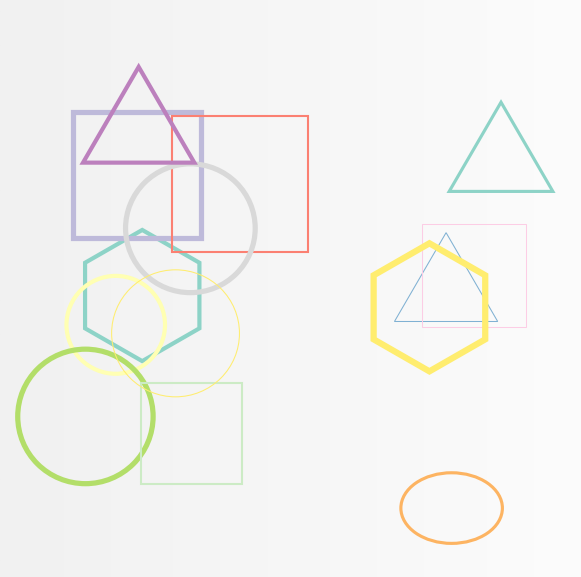[{"shape": "triangle", "thickness": 1.5, "radius": 0.51, "center": [0.862, 0.719]}, {"shape": "hexagon", "thickness": 2, "radius": 0.57, "center": [0.245, 0.487]}, {"shape": "circle", "thickness": 2, "radius": 0.42, "center": [0.199, 0.437]}, {"shape": "square", "thickness": 2.5, "radius": 0.55, "center": [0.236, 0.696]}, {"shape": "square", "thickness": 1, "radius": 0.59, "center": [0.413, 0.68]}, {"shape": "triangle", "thickness": 0.5, "radius": 0.51, "center": [0.767, 0.494]}, {"shape": "oval", "thickness": 1.5, "radius": 0.44, "center": [0.777, 0.119]}, {"shape": "circle", "thickness": 2.5, "radius": 0.58, "center": [0.147, 0.278]}, {"shape": "square", "thickness": 0.5, "radius": 0.45, "center": [0.815, 0.522]}, {"shape": "circle", "thickness": 2.5, "radius": 0.56, "center": [0.328, 0.604]}, {"shape": "triangle", "thickness": 2, "radius": 0.55, "center": [0.239, 0.773]}, {"shape": "square", "thickness": 1, "radius": 0.44, "center": [0.33, 0.249]}, {"shape": "hexagon", "thickness": 3, "radius": 0.55, "center": [0.739, 0.467]}, {"shape": "circle", "thickness": 0.5, "radius": 0.55, "center": [0.302, 0.422]}]